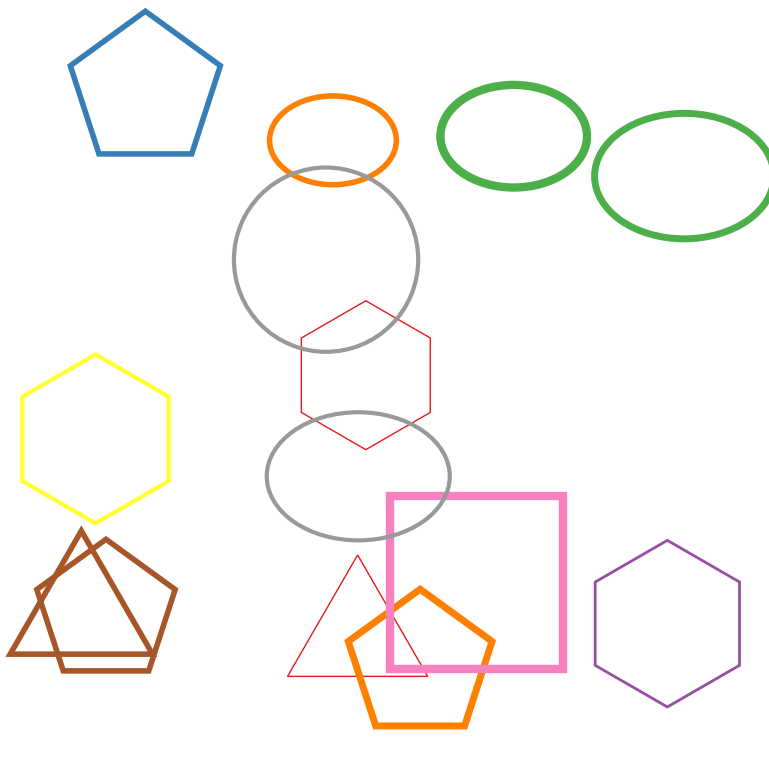[{"shape": "hexagon", "thickness": 0.5, "radius": 0.48, "center": [0.475, 0.513]}, {"shape": "triangle", "thickness": 0.5, "radius": 0.53, "center": [0.464, 0.174]}, {"shape": "pentagon", "thickness": 2, "radius": 0.51, "center": [0.189, 0.883]}, {"shape": "oval", "thickness": 2.5, "radius": 0.58, "center": [0.889, 0.771]}, {"shape": "oval", "thickness": 3, "radius": 0.48, "center": [0.667, 0.823]}, {"shape": "hexagon", "thickness": 1, "radius": 0.54, "center": [0.867, 0.19]}, {"shape": "pentagon", "thickness": 2.5, "radius": 0.49, "center": [0.546, 0.137]}, {"shape": "oval", "thickness": 2, "radius": 0.41, "center": [0.432, 0.818]}, {"shape": "hexagon", "thickness": 1.5, "radius": 0.55, "center": [0.124, 0.43]}, {"shape": "pentagon", "thickness": 2, "radius": 0.47, "center": [0.138, 0.205]}, {"shape": "triangle", "thickness": 2, "radius": 0.53, "center": [0.106, 0.204]}, {"shape": "square", "thickness": 3, "radius": 0.56, "center": [0.619, 0.243]}, {"shape": "circle", "thickness": 1.5, "radius": 0.6, "center": [0.423, 0.663]}, {"shape": "oval", "thickness": 1.5, "radius": 0.59, "center": [0.465, 0.381]}]